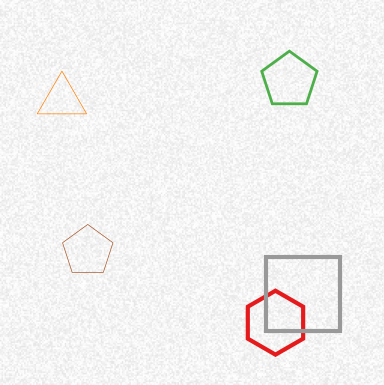[{"shape": "hexagon", "thickness": 3, "radius": 0.41, "center": [0.716, 0.162]}, {"shape": "pentagon", "thickness": 2, "radius": 0.38, "center": [0.752, 0.792]}, {"shape": "triangle", "thickness": 0.5, "radius": 0.37, "center": [0.161, 0.741]}, {"shape": "pentagon", "thickness": 0.5, "radius": 0.34, "center": [0.228, 0.348]}, {"shape": "square", "thickness": 3, "radius": 0.48, "center": [0.786, 0.237]}]